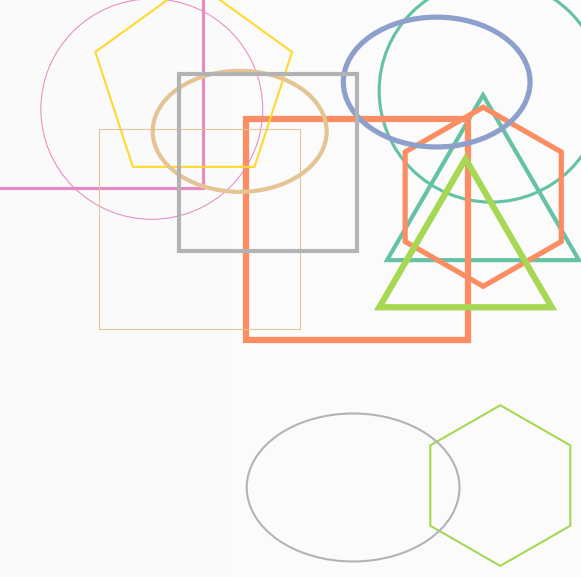[{"shape": "circle", "thickness": 1.5, "radius": 0.96, "center": [0.845, 0.842]}, {"shape": "triangle", "thickness": 2, "radius": 0.95, "center": [0.831, 0.644]}, {"shape": "hexagon", "thickness": 2.5, "radius": 0.78, "center": [0.831, 0.658]}, {"shape": "square", "thickness": 3, "radius": 0.96, "center": [0.614, 0.602]}, {"shape": "oval", "thickness": 2.5, "radius": 0.8, "center": [0.751, 0.857]}, {"shape": "square", "thickness": 1.5, "radius": 0.94, "center": [0.162, 0.861]}, {"shape": "circle", "thickness": 0.5, "radius": 0.95, "center": [0.261, 0.81]}, {"shape": "triangle", "thickness": 3, "radius": 0.86, "center": [0.801, 0.553]}, {"shape": "hexagon", "thickness": 1, "radius": 0.7, "center": [0.861, 0.158]}, {"shape": "pentagon", "thickness": 1, "radius": 0.89, "center": [0.333, 0.854]}, {"shape": "oval", "thickness": 2, "radius": 0.75, "center": [0.412, 0.772]}, {"shape": "square", "thickness": 0.5, "radius": 0.86, "center": [0.344, 0.603]}, {"shape": "oval", "thickness": 1, "radius": 0.92, "center": [0.608, 0.155]}, {"shape": "square", "thickness": 2, "radius": 0.77, "center": [0.46, 0.718]}]